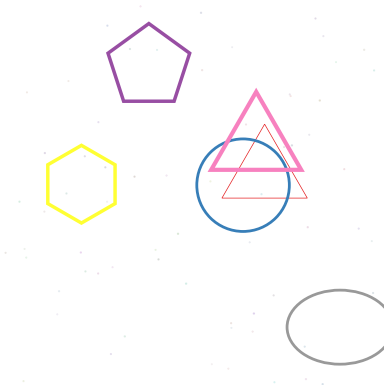[{"shape": "triangle", "thickness": 0.5, "radius": 0.64, "center": [0.687, 0.549]}, {"shape": "circle", "thickness": 2, "radius": 0.6, "center": [0.631, 0.519]}, {"shape": "pentagon", "thickness": 2.5, "radius": 0.56, "center": [0.387, 0.827]}, {"shape": "hexagon", "thickness": 2.5, "radius": 0.5, "center": [0.212, 0.522]}, {"shape": "triangle", "thickness": 3, "radius": 0.68, "center": [0.665, 0.626]}, {"shape": "oval", "thickness": 2, "radius": 0.69, "center": [0.883, 0.15]}]